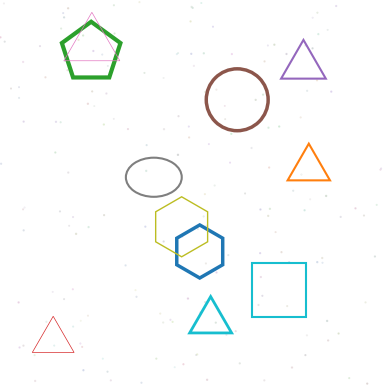[{"shape": "hexagon", "thickness": 2.5, "radius": 0.34, "center": [0.519, 0.347]}, {"shape": "triangle", "thickness": 1.5, "radius": 0.32, "center": [0.802, 0.563]}, {"shape": "pentagon", "thickness": 3, "radius": 0.4, "center": [0.237, 0.864]}, {"shape": "triangle", "thickness": 0.5, "radius": 0.31, "center": [0.138, 0.116]}, {"shape": "triangle", "thickness": 1.5, "radius": 0.34, "center": [0.788, 0.829]}, {"shape": "circle", "thickness": 2.5, "radius": 0.4, "center": [0.616, 0.741]}, {"shape": "triangle", "thickness": 0.5, "radius": 0.42, "center": [0.239, 0.884]}, {"shape": "oval", "thickness": 1.5, "radius": 0.36, "center": [0.4, 0.54]}, {"shape": "hexagon", "thickness": 1, "radius": 0.39, "center": [0.472, 0.411]}, {"shape": "square", "thickness": 1.5, "radius": 0.35, "center": [0.724, 0.247]}, {"shape": "triangle", "thickness": 2, "radius": 0.31, "center": [0.547, 0.167]}]